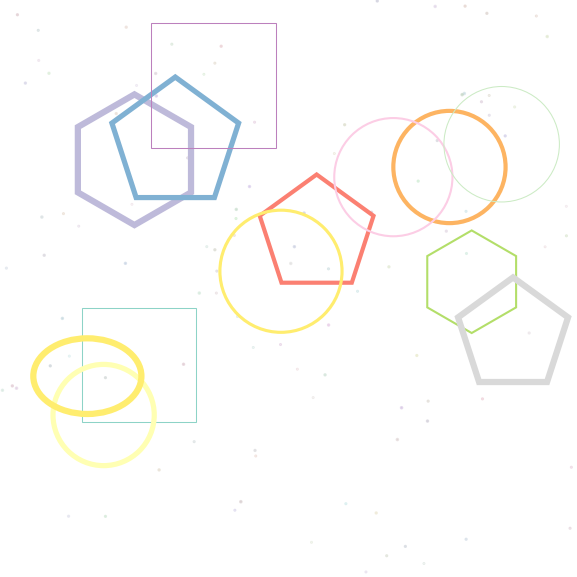[{"shape": "square", "thickness": 0.5, "radius": 0.49, "center": [0.241, 0.367]}, {"shape": "circle", "thickness": 2.5, "radius": 0.44, "center": [0.179, 0.28]}, {"shape": "hexagon", "thickness": 3, "radius": 0.57, "center": [0.233, 0.723]}, {"shape": "pentagon", "thickness": 2, "radius": 0.52, "center": [0.548, 0.593]}, {"shape": "pentagon", "thickness": 2.5, "radius": 0.58, "center": [0.303, 0.75]}, {"shape": "circle", "thickness": 2, "radius": 0.49, "center": [0.778, 0.71]}, {"shape": "hexagon", "thickness": 1, "radius": 0.44, "center": [0.817, 0.511]}, {"shape": "circle", "thickness": 1, "radius": 0.51, "center": [0.681, 0.692]}, {"shape": "pentagon", "thickness": 3, "radius": 0.5, "center": [0.888, 0.419]}, {"shape": "square", "thickness": 0.5, "radius": 0.54, "center": [0.37, 0.85]}, {"shape": "circle", "thickness": 0.5, "radius": 0.5, "center": [0.869, 0.749]}, {"shape": "circle", "thickness": 1.5, "radius": 0.53, "center": [0.487, 0.529]}, {"shape": "oval", "thickness": 3, "radius": 0.47, "center": [0.151, 0.348]}]